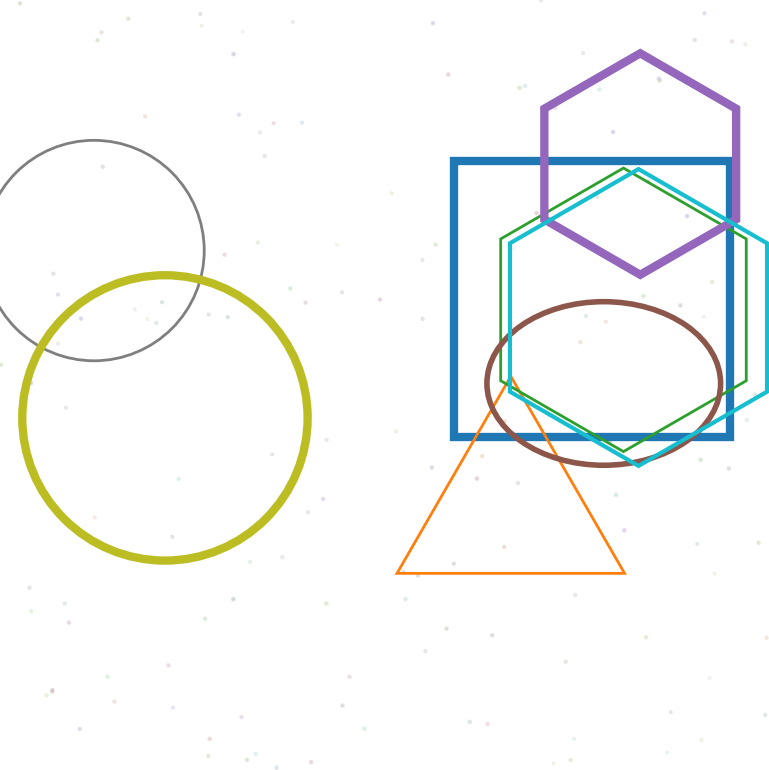[{"shape": "square", "thickness": 3, "radius": 0.9, "center": [0.769, 0.611]}, {"shape": "triangle", "thickness": 1, "radius": 0.85, "center": [0.663, 0.341]}, {"shape": "hexagon", "thickness": 1, "radius": 0.92, "center": [0.81, 0.598]}, {"shape": "hexagon", "thickness": 3, "radius": 0.72, "center": [0.831, 0.787]}, {"shape": "oval", "thickness": 2, "radius": 0.76, "center": [0.784, 0.502]}, {"shape": "circle", "thickness": 1, "radius": 0.72, "center": [0.122, 0.675]}, {"shape": "circle", "thickness": 3, "radius": 0.93, "center": [0.214, 0.457]}, {"shape": "hexagon", "thickness": 1.5, "radius": 0.96, "center": [0.829, 0.588]}]